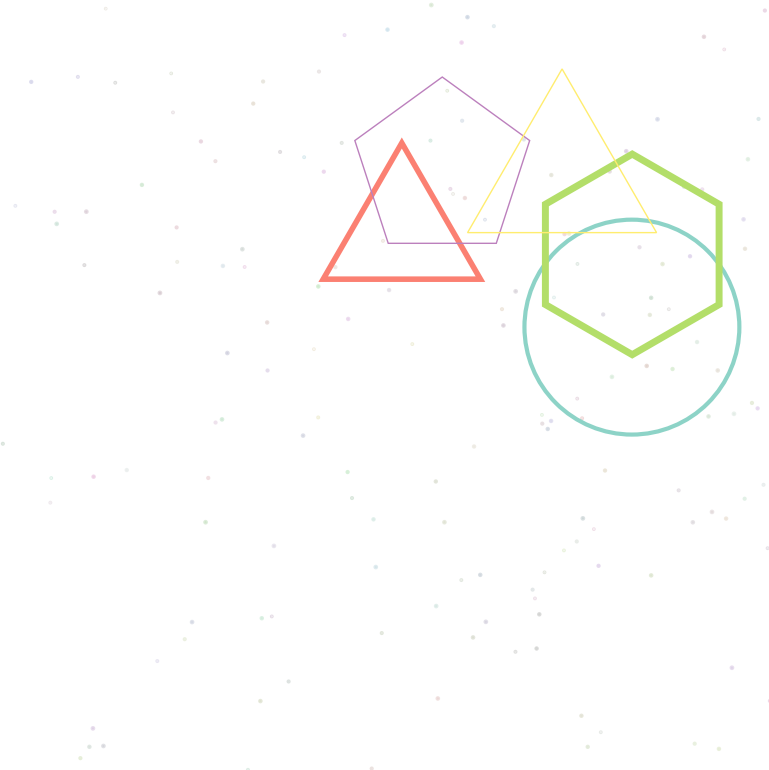[{"shape": "circle", "thickness": 1.5, "radius": 0.7, "center": [0.821, 0.575]}, {"shape": "triangle", "thickness": 2, "radius": 0.59, "center": [0.522, 0.696]}, {"shape": "hexagon", "thickness": 2.5, "radius": 0.65, "center": [0.821, 0.67]}, {"shape": "pentagon", "thickness": 0.5, "radius": 0.6, "center": [0.574, 0.781]}, {"shape": "triangle", "thickness": 0.5, "radius": 0.71, "center": [0.73, 0.769]}]